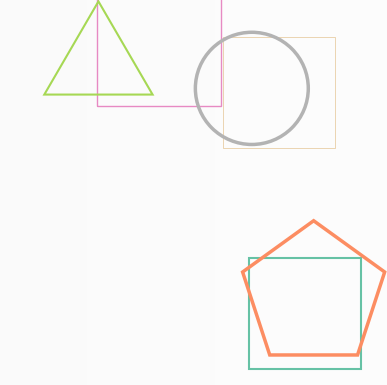[{"shape": "square", "thickness": 1.5, "radius": 0.72, "center": [0.787, 0.186]}, {"shape": "pentagon", "thickness": 2.5, "radius": 0.96, "center": [0.809, 0.234]}, {"shape": "square", "thickness": 1, "radius": 0.8, "center": [0.411, 0.885]}, {"shape": "triangle", "thickness": 1.5, "radius": 0.81, "center": [0.254, 0.835]}, {"shape": "square", "thickness": 0.5, "radius": 0.72, "center": [0.719, 0.759]}, {"shape": "circle", "thickness": 2.5, "radius": 0.73, "center": [0.65, 0.77]}]